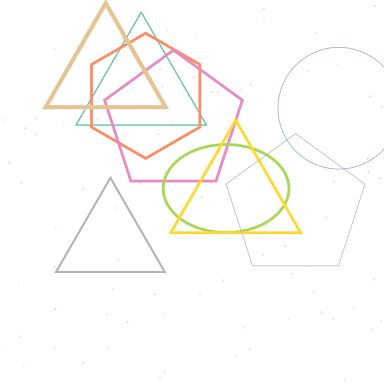[{"shape": "triangle", "thickness": 1, "radius": 0.98, "center": [0.367, 0.773]}, {"shape": "hexagon", "thickness": 2, "radius": 0.81, "center": [0.378, 0.751]}, {"shape": "circle", "thickness": 0.5, "radius": 0.79, "center": [0.88, 0.719]}, {"shape": "pentagon", "thickness": 2, "radius": 0.94, "center": [0.451, 0.682]}, {"shape": "oval", "thickness": 2, "radius": 0.82, "center": [0.587, 0.51]}, {"shape": "triangle", "thickness": 2, "radius": 0.97, "center": [0.612, 0.493]}, {"shape": "triangle", "thickness": 3, "radius": 0.9, "center": [0.274, 0.812]}, {"shape": "pentagon", "thickness": 0.5, "radius": 0.95, "center": [0.768, 0.463]}, {"shape": "triangle", "thickness": 1.5, "radius": 0.82, "center": [0.287, 0.375]}]